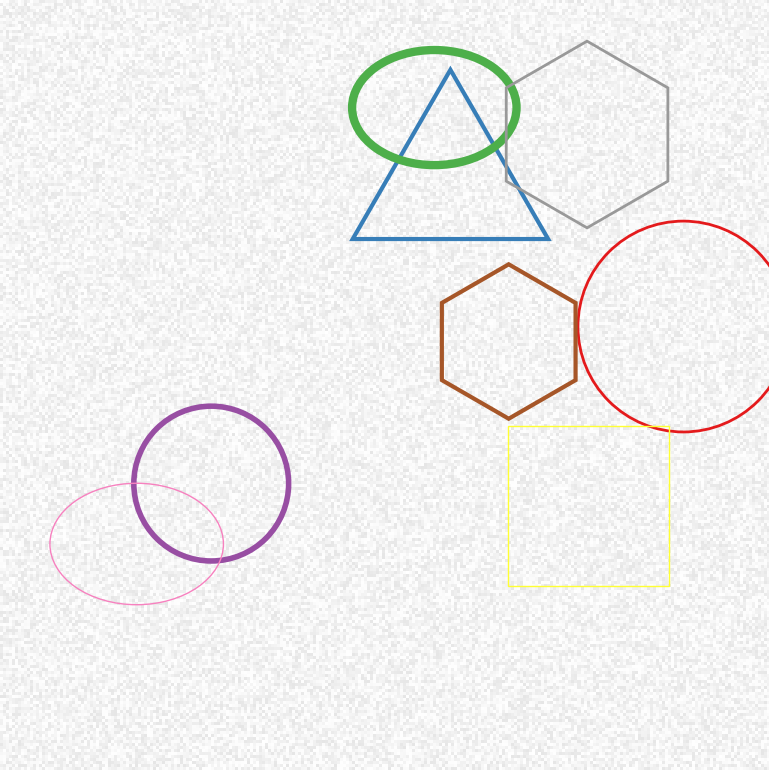[{"shape": "circle", "thickness": 1, "radius": 0.68, "center": [0.887, 0.576]}, {"shape": "triangle", "thickness": 1.5, "radius": 0.73, "center": [0.585, 0.763]}, {"shape": "oval", "thickness": 3, "radius": 0.53, "center": [0.564, 0.86]}, {"shape": "circle", "thickness": 2, "radius": 0.5, "center": [0.274, 0.372]}, {"shape": "square", "thickness": 0.5, "radius": 0.52, "center": [0.764, 0.343]}, {"shape": "hexagon", "thickness": 1.5, "radius": 0.5, "center": [0.661, 0.556]}, {"shape": "oval", "thickness": 0.5, "radius": 0.56, "center": [0.178, 0.294]}, {"shape": "hexagon", "thickness": 1, "radius": 0.61, "center": [0.762, 0.825]}]